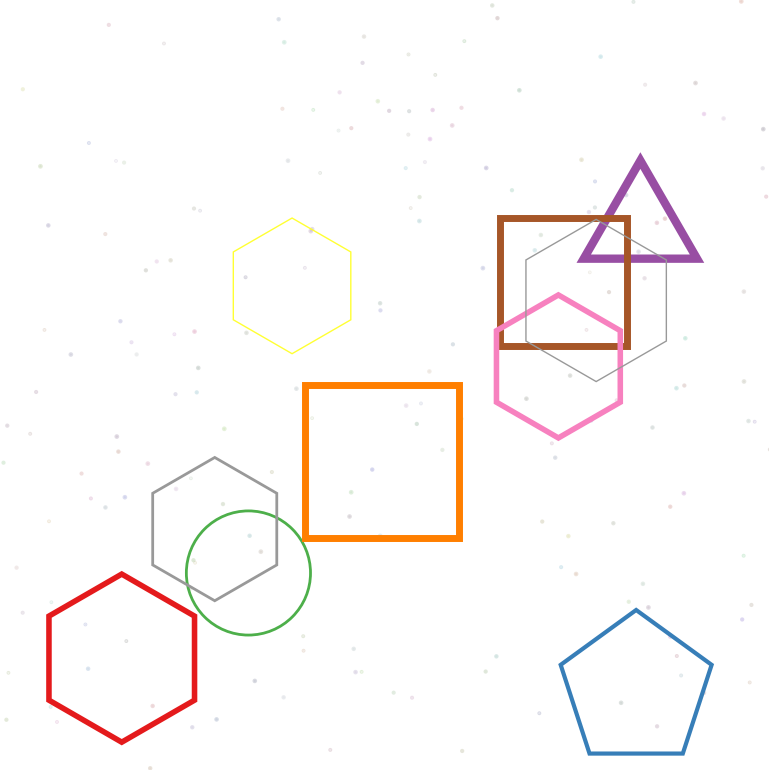[{"shape": "hexagon", "thickness": 2, "radius": 0.55, "center": [0.158, 0.145]}, {"shape": "pentagon", "thickness": 1.5, "radius": 0.52, "center": [0.826, 0.105]}, {"shape": "circle", "thickness": 1, "radius": 0.4, "center": [0.323, 0.256]}, {"shape": "triangle", "thickness": 3, "radius": 0.42, "center": [0.832, 0.707]}, {"shape": "square", "thickness": 2.5, "radius": 0.5, "center": [0.496, 0.401]}, {"shape": "hexagon", "thickness": 0.5, "radius": 0.44, "center": [0.379, 0.629]}, {"shape": "square", "thickness": 2.5, "radius": 0.41, "center": [0.732, 0.633]}, {"shape": "hexagon", "thickness": 2, "radius": 0.46, "center": [0.725, 0.524]}, {"shape": "hexagon", "thickness": 0.5, "radius": 0.53, "center": [0.774, 0.61]}, {"shape": "hexagon", "thickness": 1, "radius": 0.47, "center": [0.279, 0.313]}]